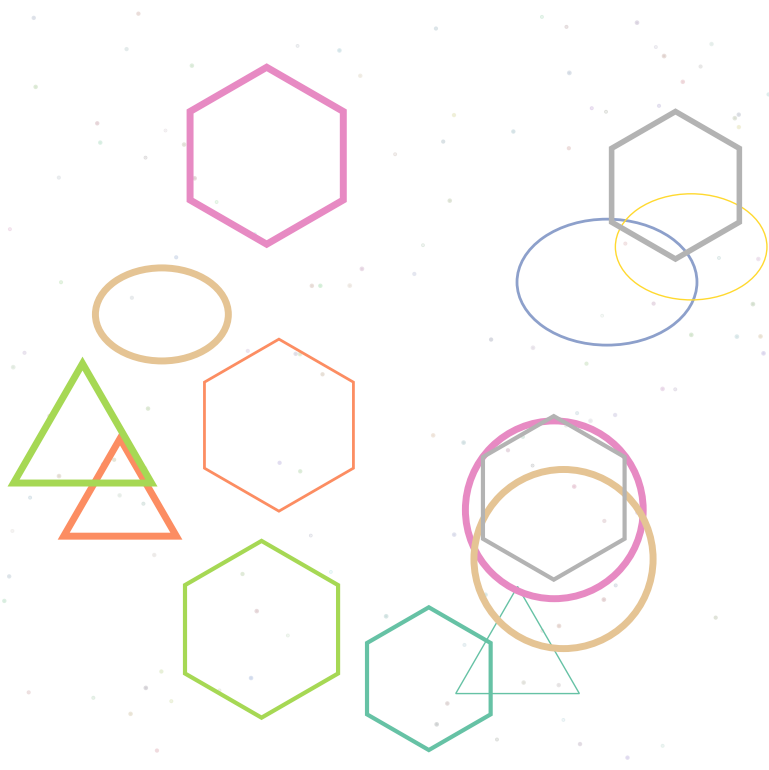[{"shape": "hexagon", "thickness": 1.5, "radius": 0.46, "center": [0.557, 0.119]}, {"shape": "triangle", "thickness": 0.5, "radius": 0.46, "center": [0.672, 0.146]}, {"shape": "triangle", "thickness": 2.5, "radius": 0.42, "center": [0.156, 0.346]}, {"shape": "hexagon", "thickness": 1, "radius": 0.56, "center": [0.362, 0.448]}, {"shape": "oval", "thickness": 1, "radius": 0.58, "center": [0.788, 0.634]}, {"shape": "circle", "thickness": 2.5, "radius": 0.58, "center": [0.72, 0.338]}, {"shape": "hexagon", "thickness": 2.5, "radius": 0.57, "center": [0.346, 0.798]}, {"shape": "triangle", "thickness": 2.5, "radius": 0.52, "center": [0.107, 0.424]}, {"shape": "hexagon", "thickness": 1.5, "radius": 0.57, "center": [0.34, 0.183]}, {"shape": "oval", "thickness": 0.5, "radius": 0.49, "center": [0.898, 0.679]}, {"shape": "oval", "thickness": 2.5, "radius": 0.43, "center": [0.21, 0.592]}, {"shape": "circle", "thickness": 2.5, "radius": 0.58, "center": [0.732, 0.274]}, {"shape": "hexagon", "thickness": 1.5, "radius": 0.53, "center": [0.719, 0.353]}, {"shape": "hexagon", "thickness": 2, "radius": 0.48, "center": [0.877, 0.759]}]